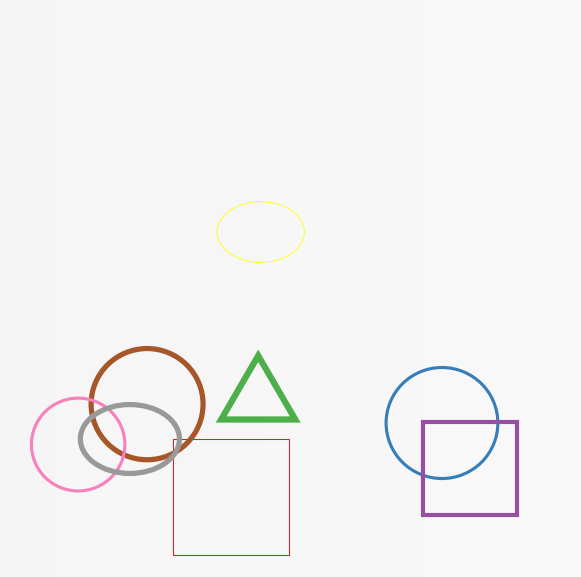[{"shape": "square", "thickness": 0.5, "radius": 0.5, "center": [0.397, 0.138]}, {"shape": "circle", "thickness": 1.5, "radius": 0.48, "center": [0.76, 0.267]}, {"shape": "triangle", "thickness": 3, "radius": 0.37, "center": [0.444, 0.31]}, {"shape": "square", "thickness": 2, "radius": 0.4, "center": [0.808, 0.188]}, {"shape": "oval", "thickness": 0.5, "radius": 0.38, "center": [0.449, 0.597]}, {"shape": "circle", "thickness": 2.5, "radius": 0.48, "center": [0.253, 0.299]}, {"shape": "circle", "thickness": 1.5, "radius": 0.4, "center": [0.134, 0.229]}, {"shape": "oval", "thickness": 2.5, "radius": 0.43, "center": [0.223, 0.239]}]